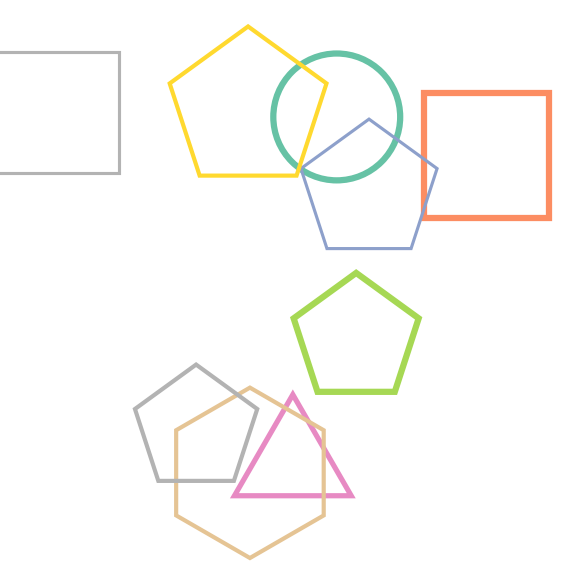[{"shape": "circle", "thickness": 3, "radius": 0.55, "center": [0.583, 0.797]}, {"shape": "square", "thickness": 3, "radius": 0.54, "center": [0.843, 0.73]}, {"shape": "pentagon", "thickness": 1.5, "radius": 0.62, "center": [0.639, 0.669]}, {"shape": "triangle", "thickness": 2.5, "radius": 0.58, "center": [0.507, 0.199]}, {"shape": "pentagon", "thickness": 3, "radius": 0.57, "center": [0.617, 0.413]}, {"shape": "pentagon", "thickness": 2, "radius": 0.71, "center": [0.43, 0.811]}, {"shape": "hexagon", "thickness": 2, "radius": 0.74, "center": [0.433, 0.18]}, {"shape": "pentagon", "thickness": 2, "radius": 0.56, "center": [0.34, 0.257]}, {"shape": "square", "thickness": 1.5, "radius": 0.52, "center": [0.101, 0.805]}]